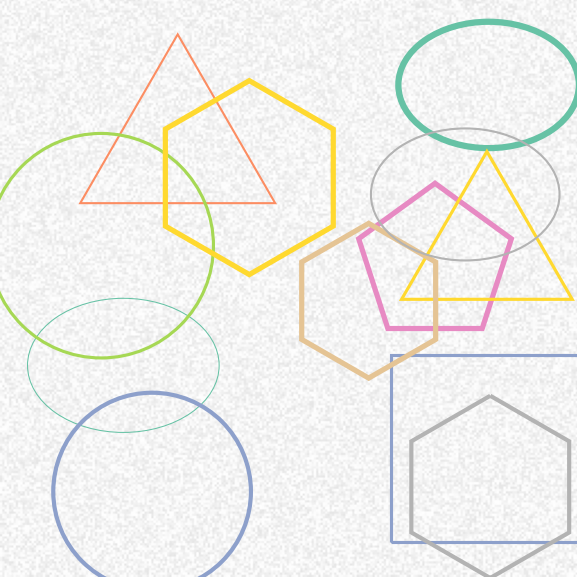[{"shape": "oval", "thickness": 3, "radius": 0.78, "center": [0.846, 0.852]}, {"shape": "oval", "thickness": 0.5, "radius": 0.83, "center": [0.214, 0.366]}, {"shape": "triangle", "thickness": 1, "radius": 0.97, "center": [0.308, 0.745]}, {"shape": "square", "thickness": 1.5, "radius": 0.81, "center": [0.839, 0.223]}, {"shape": "circle", "thickness": 2, "radius": 0.86, "center": [0.263, 0.148]}, {"shape": "pentagon", "thickness": 2.5, "radius": 0.69, "center": [0.753, 0.543]}, {"shape": "circle", "thickness": 1.5, "radius": 0.97, "center": [0.175, 0.574]}, {"shape": "triangle", "thickness": 1.5, "radius": 0.85, "center": [0.843, 0.566]}, {"shape": "hexagon", "thickness": 2.5, "radius": 0.84, "center": [0.432, 0.692]}, {"shape": "hexagon", "thickness": 2.5, "radius": 0.67, "center": [0.638, 0.478]}, {"shape": "oval", "thickness": 1, "radius": 0.82, "center": [0.806, 0.662]}, {"shape": "hexagon", "thickness": 2, "radius": 0.79, "center": [0.849, 0.156]}]